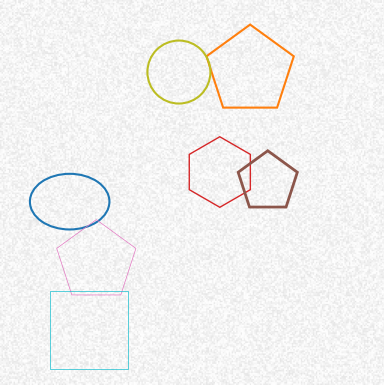[{"shape": "oval", "thickness": 1.5, "radius": 0.52, "center": [0.181, 0.476]}, {"shape": "pentagon", "thickness": 1.5, "radius": 0.6, "center": [0.65, 0.817]}, {"shape": "hexagon", "thickness": 1, "radius": 0.46, "center": [0.571, 0.553]}, {"shape": "pentagon", "thickness": 2, "radius": 0.4, "center": [0.695, 0.528]}, {"shape": "pentagon", "thickness": 0.5, "radius": 0.54, "center": [0.25, 0.321]}, {"shape": "circle", "thickness": 1.5, "radius": 0.41, "center": [0.465, 0.813]}, {"shape": "square", "thickness": 0.5, "radius": 0.51, "center": [0.23, 0.142]}]